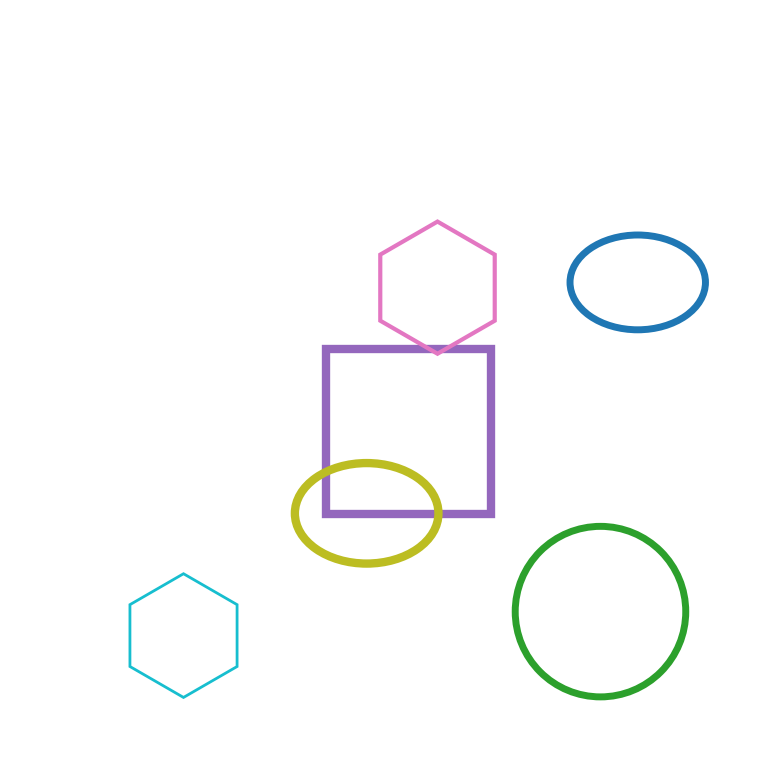[{"shape": "oval", "thickness": 2.5, "radius": 0.44, "center": [0.828, 0.633]}, {"shape": "circle", "thickness": 2.5, "radius": 0.55, "center": [0.78, 0.206]}, {"shape": "square", "thickness": 3, "radius": 0.54, "center": [0.53, 0.44]}, {"shape": "hexagon", "thickness": 1.5, "radius": 0.43, "center": [0.568, 0.626]}, {"shape": "oval", "thickness": 3, "radius": 0.47, "center": [0.476, 0.333]}, {"shape": "hexagon", "thickness": 1, "radius": 0.4, "center": [0.238, 0.175]}]